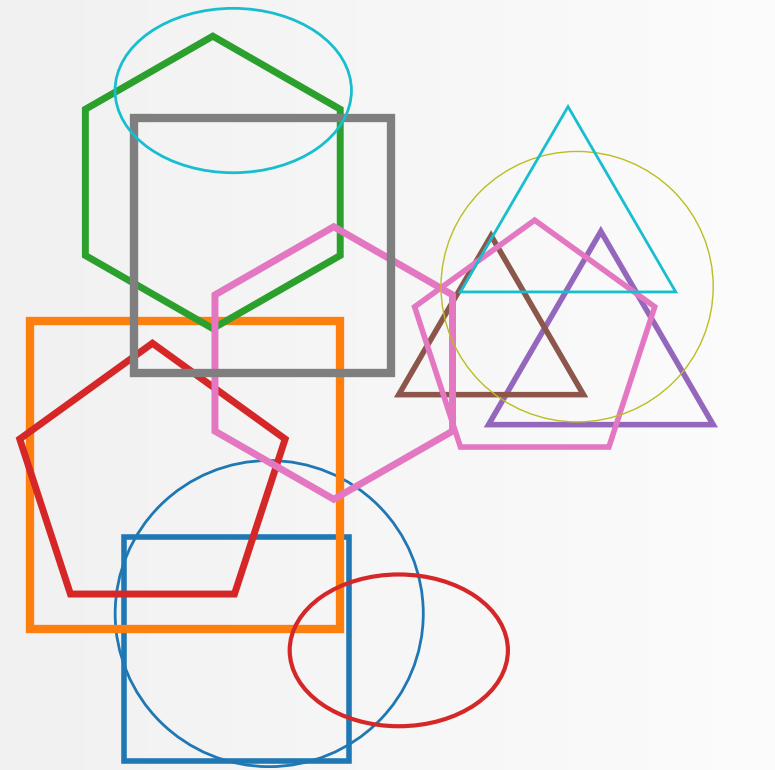[{"shape": "circle", "thickness": 1, "radius": 0.99, "center": [0.347, 0.203]}, {"shape": "square", "thickness": 2, "radius": 0.73, "center": [0.305, 0.157]}, {"shape": "square", "thickness": 3, "radius": 1.0, "center": [0.239, 0.383]}, {"shape": "hexagon", "thickness": 2.5, "radius": 0.95, "center": [0.275, 0.763]}, {"shape": "pentagon", "thickness": 2.5, "radius": 0.9, "center": [0.197, 0.374]}, {"shape": "oval", "thickness": 1.5, "radius": 0.7, "center": [0.515, 0.155]}, {"shape": "triangle", "thickness": 2, "radius": 0.84, "center": [0.775, 0.532]}, {"shape": "triangle", "thickness": 2, "radius": 0.69, "center": [0.634, 0.556]}, {"shape": "hexagon", "thickness": 2.5, "radius": 0.88, "center": [0.431, 0.529]}, {"shape": "pentagon", "thickness": 2, "radius": 0.81, "center": [0.69, 0.551]}, {"shape": "square", "thickness": 3, "radius": 0.83, "center": [0.339, 0.681]}, {"shape": "circle", "thickness": 0.5, "radius": 0.88, "center": [0.745, 0.628]}, {"shape": "triangle", "thickness": 1, "radius": 0.8, "center": [0.733, 0.701]}, {"shape": "oval", "thickness": 1, "radius": 0.76, "center": [0.301, 0.882]}]